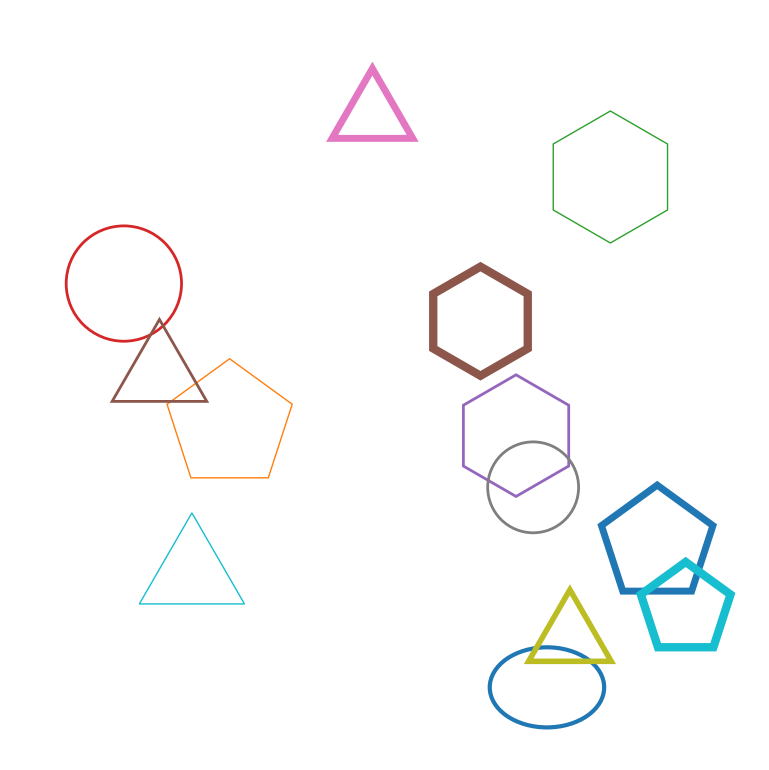[{"shape": "pentagon", "thickness": 2.5, "radius": 0.38, "center": [0.854, 0.294]}, {"shape": "oval", "thickness": 1.5, "radius": 0.37, "center": [0.71, 0.107]}, {"shape": "pentagon", "thickness": 0.5, "radius": 0.43, "center": [0.298, 0.449]}, {"shape": "hexagon", "thickness": 0.5, "radius": 0.43, "center": [0.793, 0.77]}, {"shape": "circle", "thickness": 1, "radius": 0.37, "center": [0.161, 0.632]}, {"shape": "hexagon", "thickness": 1, "radius": 0.39, "center": [0.67, 0.434]}, {"shape": "triangle", "thickness": 1, "radius": 0.35, "center": [0.207, 0.514]}, {"shape": "hexagon", "thickness": 3, "radius": 0.35, "center": [0.624, 0.583]}, {"shape": "triangle", "thickness": 2.5, "radius": 0.3, "center": [0.484, 0.851]}, {"shape": "circle", "thickness": 1, "radius": 0.3, "center": [0.692, 0.367]}, {"shape": "triangle", "thickness": 2, "radius": 0.31, "center": [0.74, 0.172]}, {"shape": "triangle", "thickness": 0.5, "radius": 0.39, "center": [0.249, 0.255]}, {"shape": "pentagon", "thickness": 3, "radius": 0.31, "center": [0.89, 0.209]}]